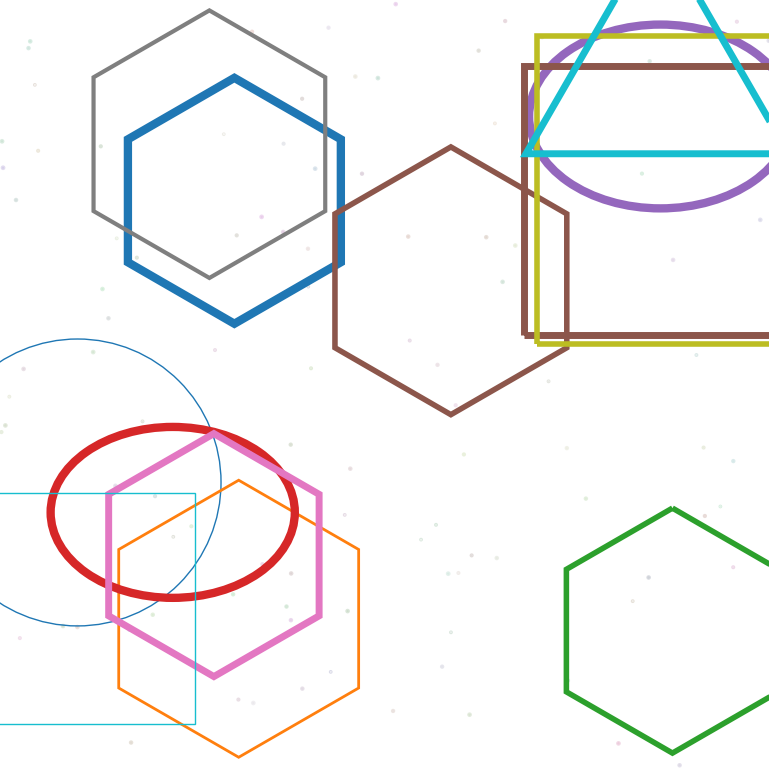[{"shape": "hexagon", "thickness": 3, "radius": 0.8, "center": [0.304, 0.739]}, {"shape": "circle", "thickness": 0.5, "radius": 0.93, "center": [0.101, 0.373]}, {"shape": "hexagon", "thickness": 1, "radius": 0.9, "center": [0.31, 0.196]}, {"shape": "hexagon", "thickness": 2, "radius": 0.8, "center": [0.873, 0.181]}, {"shape": "oval", "thickness": 3, "radius": 0.79, "center": [0.224, 0.335]}, {"shape": "oval", "thickness": 3, "radius": 0.85, "center": [0.858, 0.849]}, {"shape": "square", "thickness": 2.5, "radius": 0.87, "center": [0.856, 0.74]}, {"shape": "hexagon", "thickness": 2, "radius": 0.87, "center": [0.586, 0.635]}, {"shape": "hexagon", "thickness": 2.5, "radius": 0.79, "center": [0.278, 0.279]}, {"shape": "hexagon", "thickness": 1.5, "radius": 0.87, "center": [0.272, 0.813]}, {"shape": "square", "thickness": 2, "radius": 1.0, "center": [0.897, 0.753]}, {"shape": "square", "thickness": 0.5, "radius": 0.75, "center": [0.103, 0.21]}, {"shape": "triangle", "thickness": 2.5, "radius": 0.98, "center": [0.854, 0.899]}]